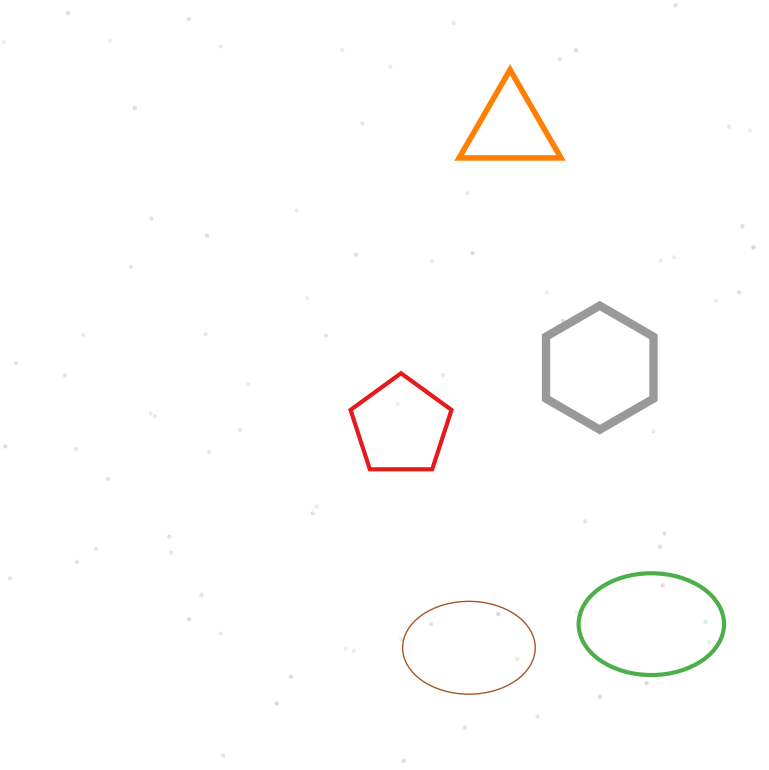[{"shape": "pentagon", "thickness": 1.5, "radius": 0.34, "center": [0.521, 0.446]}, {"shape": "oval", "thickness": 1.5, "radius": 0.47, "center": [0.846, 0.189]}, {"shape": "triangle", "thickness": 2, "radius": 0.38, "center": [0.662, 0.833]}, {"shape": "oval", "thickness": 0.5, "radius": 0.43, "center": [0.609, 0.159]}, {"shape": "hexagon", "thickness": 3, "radius": 0.4, "center": [0.779, 0.523]}]